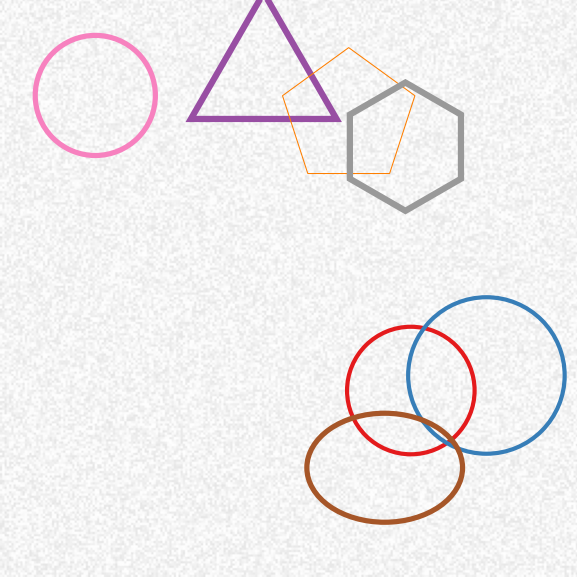[{"shape": "circle", "thickness": 2, "radius": 0.55, "center": [0.711, 0.323]}, {"shape": "circle", "thickness": 2, "radius": 0.68, "center": [0.842, 0.349]}, {"shape": "triangle", "thickness": 3, "radius": 0.73, "center": [0.457, 0.866]}, {"shape": "pentagon", "thickness": 0.5, "radius": 0.6, "center": [0.604, 0.796]}, {"shape": "oval", "thickness": 2.5, "radius": 0.67, "center": [0.666, 0.189]}, {"shape": "circle", "thickness": 2.5, "radius": 0.52, "center": [0.165, 0.834]}, {"shape": "hexagon", "thickness": 3, "radius": 0.56, "center": [0.702, 0.745]}]